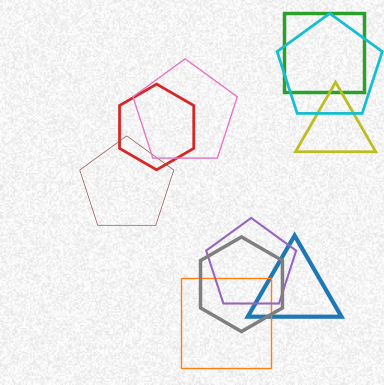[{"shape": "triangle", "thickness": 3, "radius": 0.7, "center": [0.765, 0.248]}, {"shape": "square", "thickness": 1, "radius": 0.58, "center": [0.588, 0.161]}, {"shape": "square", "thickness": 2.5, "radius": 0.52, "center": [0.842, 0.864]}, {"shape": "hexagon", "thickness": 2, "radius": 0.56, "center": [0.407, 0.67]}, {"shape": "pentagon", "thickness": 1.5, "radius": 0.61, "center": [0.652, 0.311]}, {"shape": "pentagon", "thickness": 0.5, "radius": 0.64, "center": [0.329, 0.519]}, {"shape": "pentagon", "thickness": 1, "radius": 0.71, "center": [0.481, 0.705]}, {"shape": "hexagon", "thickness": 2.5, "radius": 0.61, "center": [0.627, 0.262]}, {"shape": "triangle", "thickness": 2, "radius": 0.6, "center": [0.872, 0.666]}, {"shape": "pentagon", "thickness": 2, "radius": 0.72, "center": [0.856, 0.822]}]